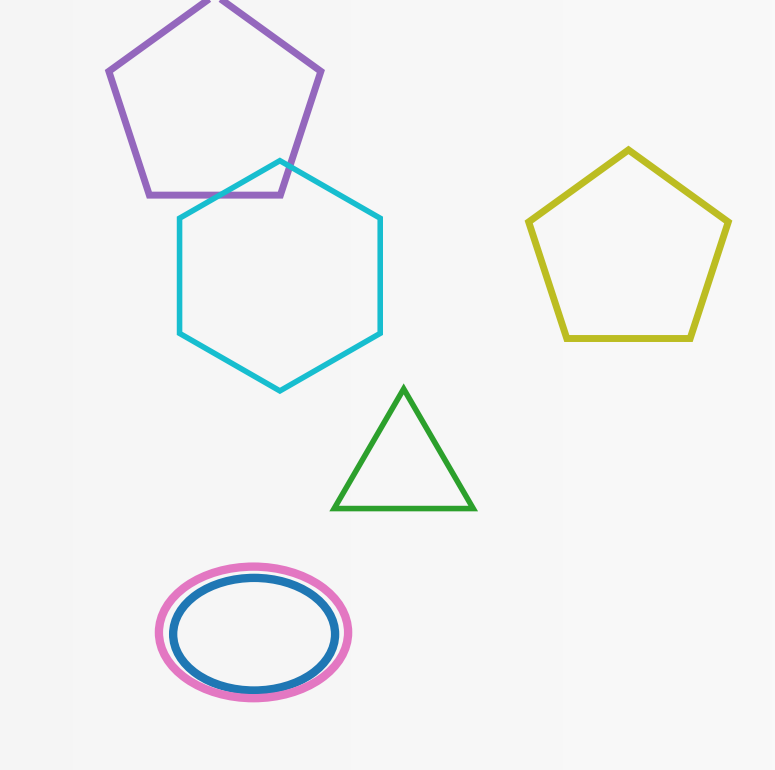[{"shape": "oval", "thickness": 3, "radius": 0.52, "center": [0.328, 0.176]}, {"shape": "triangle", "thickness": 2, "radius": 0.52, "center": [0.521, 0.391]}, {"shape": "pentagon", "thickness": 2.5, "radius": 0.72, "center": [0.277, 0.863]}, {"shape": "oval", "thickness": 3, "radius": 0.61, "center": [0.327, 0.179]}, {"shape": "pentagon", "thickness": 2.5, "radius": 0.68, "center": [0.811, 0.67]}, {"shape": "hexagon", "thickness": 2, "radius": 0.75, "center": [0.361, 0.642]}]